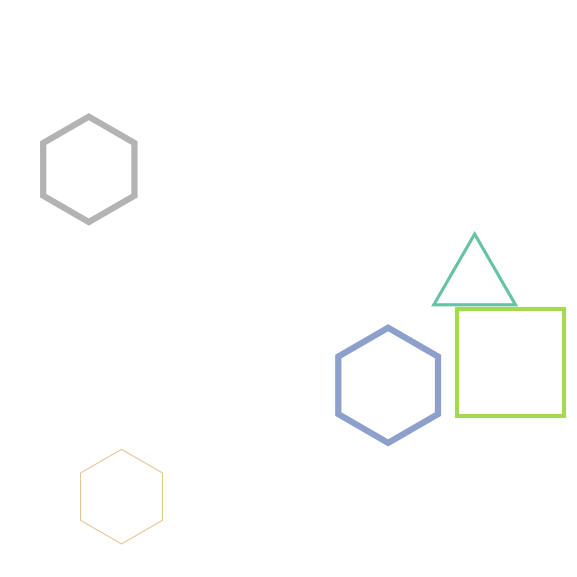[{"shape": "triangle", "thickness": 1.5, "radius": 0.41, "center": [0.822, 0.512]}, {"shape": "hexagon", "thickness": 3, "radius": 0.5, "center": [0.672, 0.332]}, {"shape": "square", "thickness": 2, "radius": 0.46, "center": [0.884, 0.372]}, {"shape": "hexagon", "thickness": 0.5, "radius": 0.41, "center": [0.21, 0.139]}, {"shape": "hexagon", "thickness": 3, "radius": 0.46, "center": [0.154, 0.706]}]